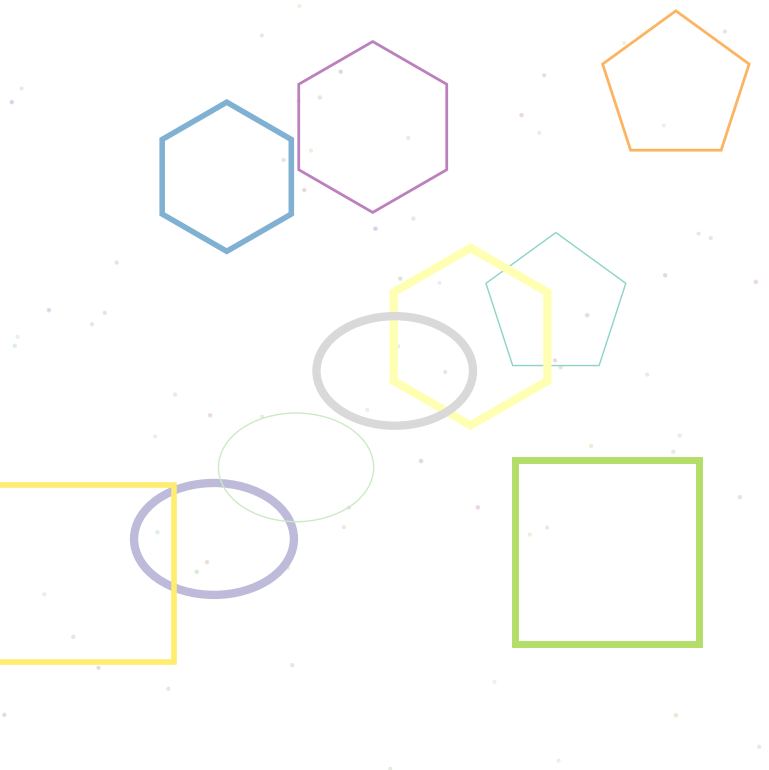[{"shape": "pentagon", "thickness": 0.5, "radius": 0.48, "center": [0.722, 0.603]}, {"shape": "hexagon", "thickness": 3, "radius": 0.58, "center": [0.611, 0.563]}, {"shape": "oval", "thickness": 3, "radius": 0.52, "center": [0.278, 0.3]}, {"shape": "hexagon", "thickness": 2, "radius": 0.48, "center": [0.294, 0.77]}, {"shape": "pentagon", "thickness": 1, "radius": 0.5, "center": [0.878, 0.886]}, {"shape": "square", "thickness": 2.5, "radius": 0.6, "center": [0.788, 0.283]}, {"shape": "oval", "thickness": 3, "radius": 0.51, "center": [0.513, 0.518]}, {"shape": "hexagon", "thickness": 1, "radius": 0.55, "center": [0.484, 0.835]}, {"shape": "oval", "thickness": 0.5, "radius": 0.5, "center": [0.385, 0.393]}, {"shape": "square", "thickness": 2, "radius": 0.57, "center": [0.112, 0.256]}]